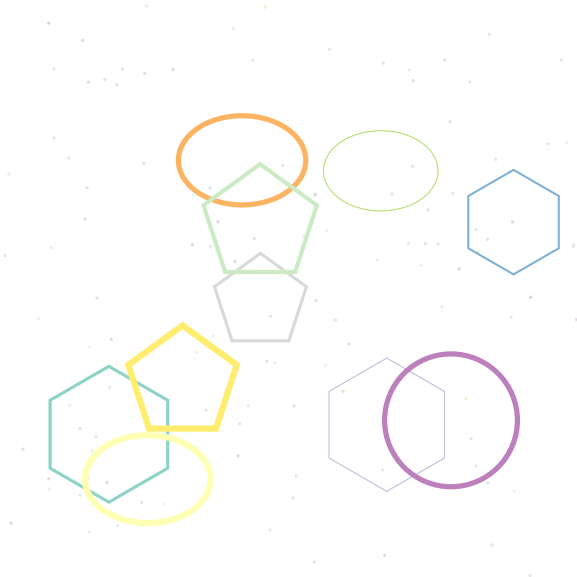[{"shape": "hexagon", "thickness": 1.5, "radius": 0.59, "center": [0.189, 0.247]}, {"shape": "oval", "thickness": 3, "radius": 0.54, "center": [0.256, 0.169]}, {"shape": "hexagon", "thickness": 0.5, "radius": 0.58, "center": [0.67, 0.264]}, {"shape": "hexagon", "thickness": 1, "radius": 0.45, "center": [0.889, 0.614]}, {"shape": "oval", "thickness": 2.5, "radius": 0.55, "center": [0.419, 0.722]}, {"shape": "oval", "thickness": 0.5, "radius": 0.5, "center": [0.659, 0.703]}, {"shape": "pentagon", "thickness": 1.5, "radius": 0.42, "center": [0.451, 0.477]}, {"shape": "circle", "thickness": 2.5, "radius": 0.57, "center": [0.781, 0.271]}, {"shape": "pentagon", "thickness": 2, "radius": 0.52, "center": [0.45, 0.612]}, {"shape": "pentagon", "thickness": 3, "radius": 0.49, "center": [0.316, 0.337]}]